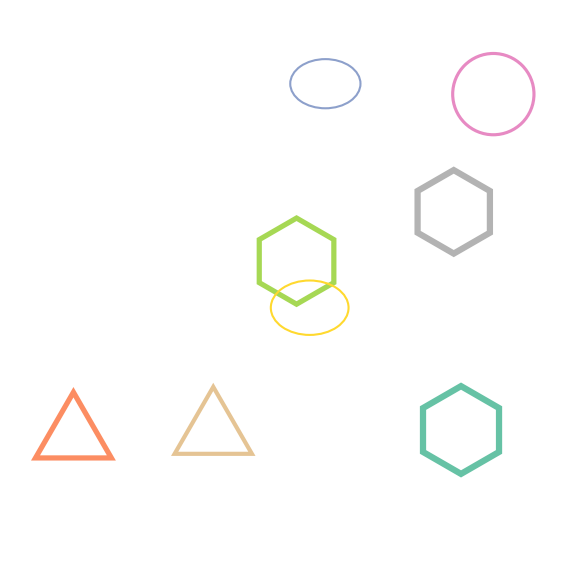[{"shape": "hexagon", "thickness": 3, "radius": 0.38, "center": [0.798, 0.255]}, {"shape": "triangle", "thickness": 2.5, "radius": 0.38, "center": [0.127, 0.244]}, {"shape": "oval", "thickness": 1, "radius": 0.3, "center": [0.563, 0.854]}, {"shape": "circle", "thickness": 1.5, "radius": 0.35, "center": [0.854, 0.836]}, {"shape": "hexagon", "thickness": 2.5, "radius": 0.37, "center": [0.514, 0.547]}, {"shape": "oval", "thickness": 1, "radius": 0.34, "center": [0.536, 0.466]}, {"shape": "triangle", "thickness": 2, "radius": 0.39, "center": [0.369, 0.252]}, {"shape": "hexagon", "thickness": 3, "radius": 0.36, "center": [0.786, 0.632]}]